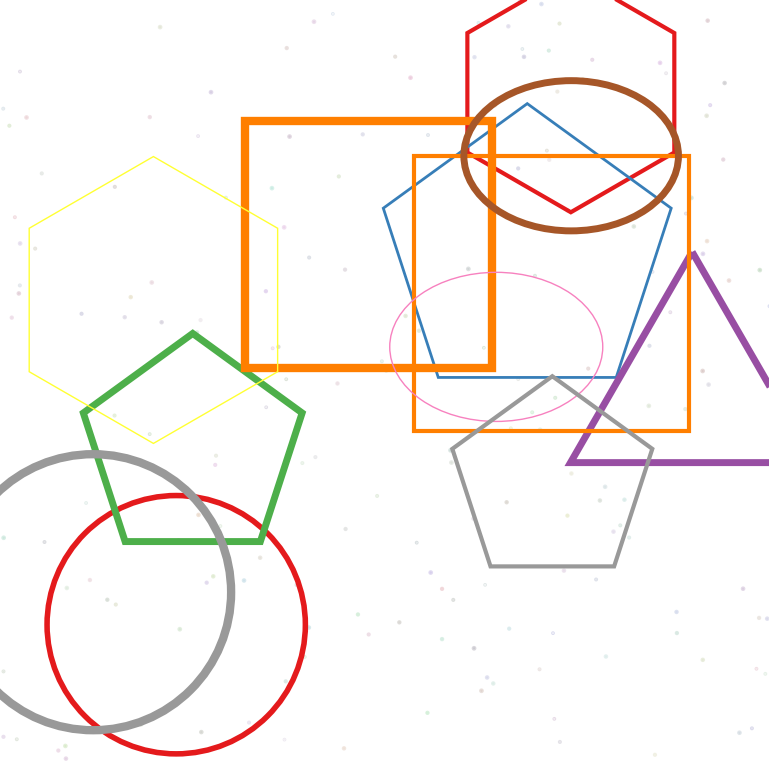[{"shape": "circle", "thickness": 2, "radius": 0.84, "center": [0.229, 0.189]}, {"shape": "hexagon", "thickness": 1.5, "radius": 0.78, "center": [0.741, 0.88]}, {"shape": "pentagon", "thickness": 1, "radius": 0.98, "center": [0.685, 0.669]}, {"shape": "pentagon", "thickness": 2.5, "radius": 0.75, "center": [0.25, 0.418]}, {"shape": "triangle", "thickness": 2.5, "radius": 0.91, "center": [0.899, 0.49]}, {"shape": "square", "thickness": 1.5, "radius": 0.89, "center": [0.716, 0.619]}, {"shape": "square", "thickness": 3, "radius": 0.8, "center": [0.479, 0.683]}, {"shape": "hexagon", "thickness": 0.5, "radius": 0.93, "center": [0.199, 0.61]}, {"shape": "oval", "thickness": 2.5, "radius": 0.7, "center": [0.742, 0.798]}, {"shape": "oval", "thickness": 0.5, "radius": 0.69, "center": [0.644, 0.55]}, {"shape": "pentagon", "thickness": 1.5, "radius": 0.68, "center": [0.717, 0.375]}, {"shape": "circle", "thickness": 3, "radius": 0.9, "center": [0.121, 0.231]}]